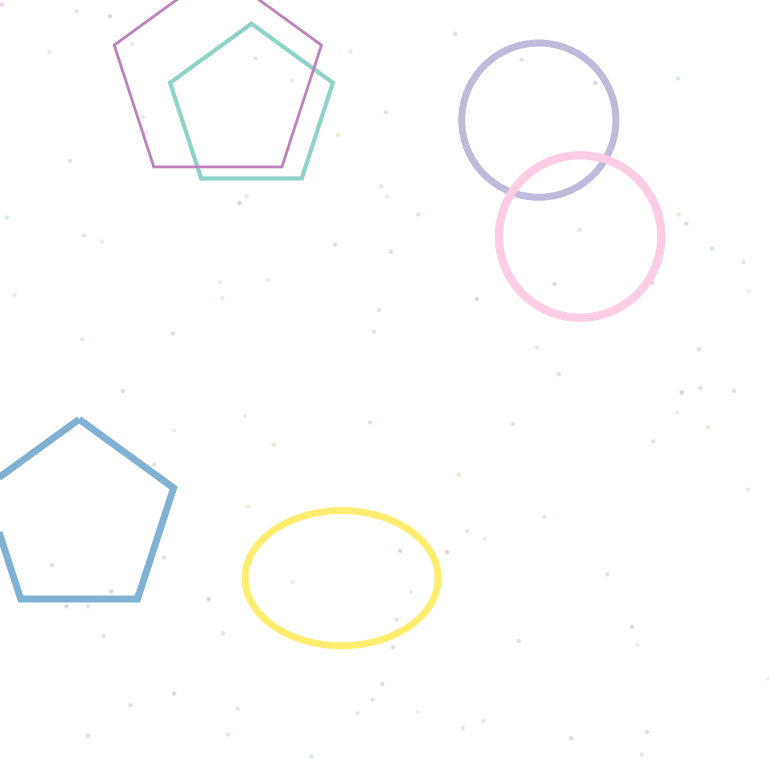[{"shape": "pentagon", "thickness": 1.5, "radius": 0.56, "center": [0.327, 0.858]}, {"shape": "circle", "thickness": 2.5, "radius": 0.5, "center": [0.7, 0.844]}, {"shape": "pentagon", "thickness": 2.5, "radius": 0.65, "center": [0.103, 0.326]}, {"shape": "circle", "thickness": 3, "radius": 0.53, "center": [0.753, 0.693]}, {"shape": "pentagon", "thickness": 1, "radius": 0.71, "center": [0.283, 0.898]}, {"shape": "oval", "thickness": 2.5, "radius": 0.63, "center": [0.444, 0.249]}]